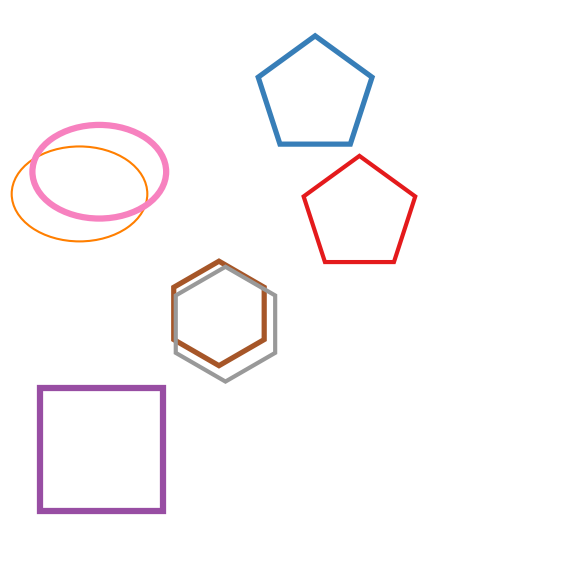[{"shape": "pentagon", "thickness": 2, "radius": 0.51, "center": [0.622, 0.628]}, {"shape": "pentagon", "thickness": 2.5, "radius": 0.52, "center": [0.546, 0.833]}, {"shape": "square", "thickness": 3, "radius": 0.53, "center": [0.176, 0.221]}, {"shape": "oval", "thickness": 1, "radius": 0.59, "center": [0.138, 0.663]}, {"shape": "hexagon", "thickness": 2.5, "radius": 0.45, "center": [0.379, 0.456]}, {"shape": "oval", "thickness": 3, "radius": 0.58, "center": [0.172, 0.702]}, {"shape": "hexagon", "thickness": 2, "radius": 0.5, "center": [0.39, 0.438]}]